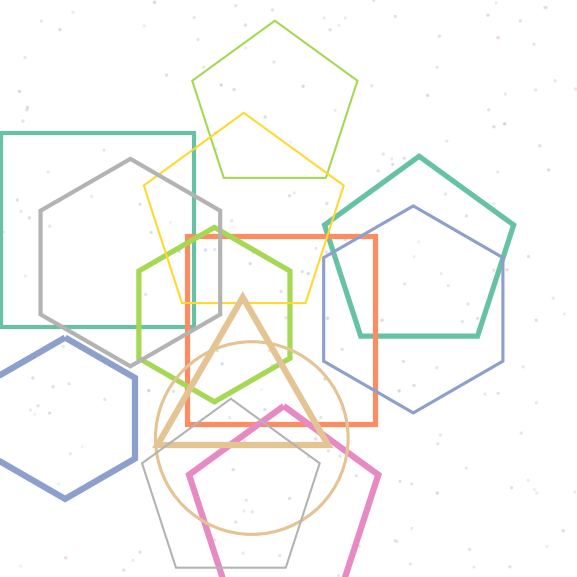[{"shape": "square", "thickness": 2, "radius": 0.84, "center": [0.169, 0.601]}, {"shape": "pentagon", "thickness": 2.5, "radius": 0.86, "center": [0.726, 0.556]}, {"shape": "square", "thickness": 2.5, "radius": 0.81, "center": [0.486, 0.428]}, {"shape": "hexagon", "thickness": 1.5, "radius": 0.9, "center": [0.716, 0.463]}, {"shape": "hexagon", "thickness": 3, "radius": 0.7, "center": [0.113, 0.275]}, {"shape": "pentagon", "thickness": 3, "radius": 0.86, "center": [0.491, 0.124]}, {"shape": "pentagon", "thickness": 1, "radius": 0.75, "center": [0.476, 0.813]}, {"shape": "hexagon", "thickness": 2.5, "radius": 0.76, "center": [0.371, 0.454]}, {"shape": "pentagon", "thickness": 1, "radius": 0.91, "center": [0.422, 0.622]}, {"shape": "circle", "thickness": 1.5, "radius": 0.83, "center": [0.436, 0.241]}, {"shape": "triangle", "thickness": 3, "radius": 0.85, "center": [0.42, 0.314]}, {"shape": "pentagon", "thickness": 1, "radius": 0.81, "center": [0.4, 0.147]}, {"shape": "hexagon", "thickness": 2, "radius": 0.9, "center": [0.226, 0.544]}]